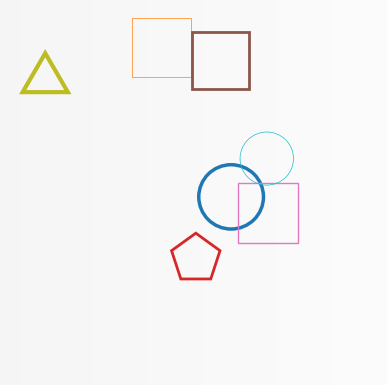[{"shape": "circle", "thickness": 2.5, "radius": 0.42, "center": [0.596, 0.489]}, {"shape": "square", "thickness": 0.5, "radius": 0.38, "center": [0.418, 0.877]}, {"shape": "pentagon", "thickness": 2, "radius": 0.33, "center": [0.505, 0.329]}, {"shape": "square", "thickness": 2, "radius": 0.37, "center": [0.569, 0.843]}, {"shape": "square", "thickness": 1, "radius": 0.39, "center": [0.691, 0.447]}, {"shape": "triangle", "thickness": 3, "radius": 0.34, "center": [0.117, 0.794]}, {"shape": "circle", "thickness": 0.5, "radius": 0.34, "center": [0.688, 0.588]}]